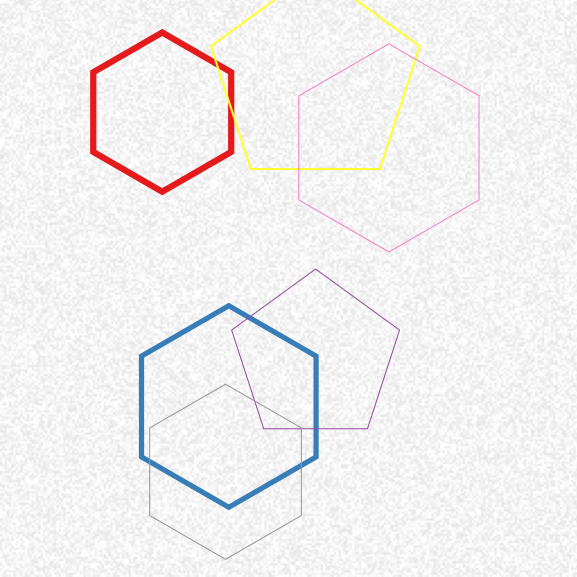[{"shape": "hexagon", "thickness": 3, "radius": 0.69, "center": [0.281, 0.805]}, {"shape": "hexagon", "thickness": 2.5, "radius": 0.87, "center": [0.396, 0.295]}, {"shape": "pentagon", "thickness": 0.5, "radius": 0.76, "center": [0.546, 0.38]}, {"shape": "pentagon", "thickness": 1, "radius": 0.95, "center": [0.546, 0.86]}, {"shape": "hexagon", "thickness": 0.5, "radius": 0.9, "center": [0.673, 0.743]}, {"shape": "hexagon", "thickness": 0.5, "radius": 0.76, "center": [0.391, 0.182]}]